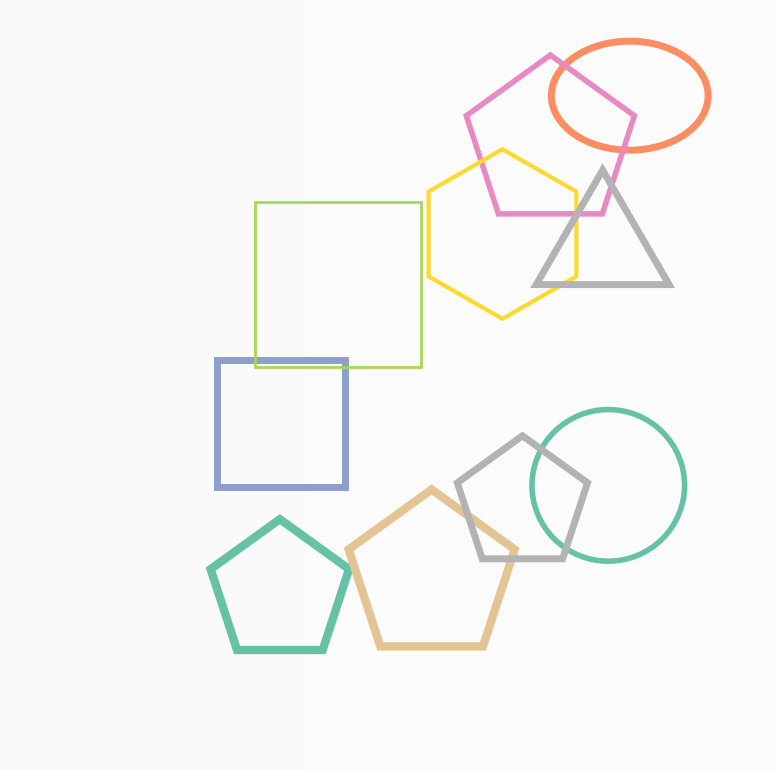[{"shape": "pentagon", "thickness": 3, "radius": 0.47, "center": [0.361, 0.232]}, {"shape": "circle", "thickness": 2, "radius": 0.49, "center": [0.785, 0.37]}, {"shape": "oval", "thickness": 2.5, "radius": 0.51, "center": [0.813, 0.876]}, {"shape": "square", "thickness": 2.5, "radius": 0.41, "center": [0.363, 0.45]}, {"shape": "pentagon", "thickness": 2, "radius": 0.57, "center": [0.71, 0.814]}, {"shape": "square", "thickness": 1, "radius": 0.54, "center": [0.437, 0.631]}, {"shape": "hexagon", "thickness": 1.5, "radius": 0.55, "center": [0.648, 0.696]}, {"shape": "pentagon", "thickness": 3, "radius": 0.56, "center": [0.557, 0.252]}, {"shape": "triangle", "thickness": 2.5, "radius": 0.5, "center": [0.778, 0.68]}, {"shape": "pentagon", "thickness": 2.5, "radius": 0.44, "center": [0.674, 0.346]}]